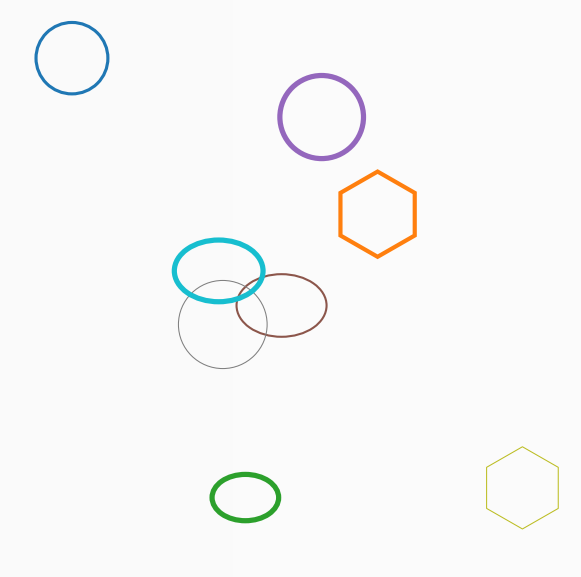[{"shape": "circle", "thickness": 1.5, "radius": 0.31, "center": [0.124, 0.898]}, {"shape": "hexagon", "thickness": 2, "radius": 0.37, "center": [0.65, 0.628]}, {"shape": "oval", "thickness": 2.5, "radius": 0.29, "center": [0.422, 0.138]}, {"shape": "circle", "thickness": 2.5, "radius": 0.36, "center": [0.553, 0.796]}, {"shape": "oval", "thickness": 1, "radius": 0.39, "center": [0.484, 0.47]}, {"shape": "circle", "thickness": 0.5, "radius": 0.38, "center": [0.383, 0.437]}, {"shape": "hexagon", "thickness": 0.5, "radius": 0.36, "center": [0.899, 0.154]}, {"shape": "oval", "thickness": 2.5, "radius": 0.38, "center": [0.376, 0.53]}]